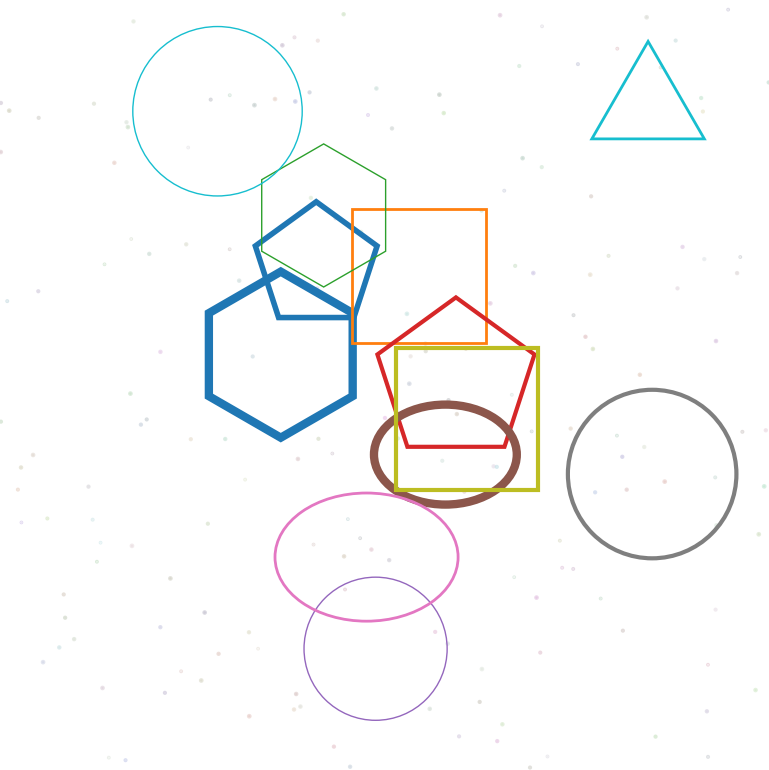[{"shape": "pentagon", "thickness": 2, "radius": 0.42, "center": [0.411, 0.655]}, {"shape": "hexagon", "thickness": 3, "radius": 0.54, "center": [0.365, 0.539]}, {"shape": "square", "thickness": 1, "radius": 0.44, "center": [0.544, 0.641]}, {"shape": "hexagon", "thickness": 0.5, "radius": 0.46, "center": [0.42, 0.72]}, {"shape": "pentagon", "thickness": 1.5, "radius": 0.54, "center": [0.592, 0.507]}, {"shape": "circle", "thickness": 0.5, "radius": 0.46, "center": [0.488, 0.157]}, {"shape": "oval", "thickness": 3, "radius": 0.46, "center": [0.578, 0.41]}, {"shape": "oval", "thickness": 1, "radius": 0.59, "center": [0.476, 0.276]}, {"shape": "circle", "thickness": 1.5, "radius": 0.55, "center": [0.847, 0.384]}, {"shape": "square", "thickness": 1.5, "radius": 0.46, "center": [0.606, 0.455]}, {"shape": "triangle", "thickness": 1, "radius": 0.42, "center": [0.842, 0.862]}, {"shape": "circle", "thickness": 0.5, "radius": 0.55, "center": [0.282, 0.856]}]